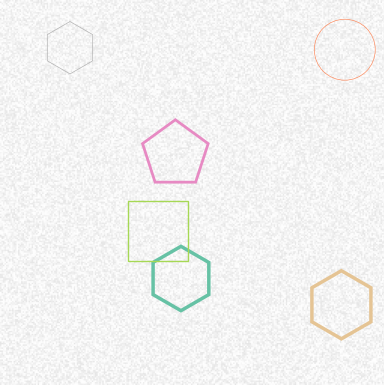[{"shape": "hexagon", "thickness": 2.5, "radius": 0.42, "center": [0.47, 0.277]}, {"shape": "circle", "thickness": 0.5, "radius": 0.4, "center": [0.896, 0.871]}, {"shape": "pentagon", "thickness": 2, "radius": 0.45, "center": [0.455, 0.599]}, {"shape": "square", "thickness": 1, "radius": 0.39, "center": [0.41, 0.401]}, {"shape": "hexagon", "thickness": 2.5, "radius": 0.44, "center": [0.887, 0.208]}, {"shape": "hexagon", "thickness": 0.5, "radius": 0.34, "center": [0.182, 0.876]}]